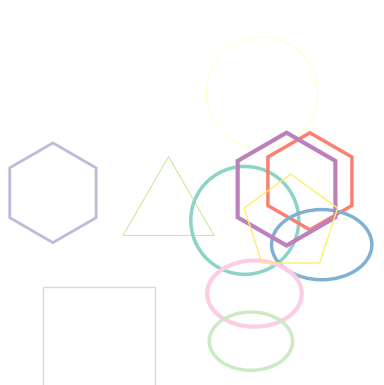[{"shape": "circle", "thickness": 2.5, "radius": 0.7, "center": [0.636, 0.428]}, {"shape": "circle", "thickness": 0.5, "radius": 0.72, "center": [0.68, 0.76]}, {"shape": "hexagon", "thickness": 2, "radius": 0.65, "center": [0.137, 0.499]}, {"shape": "hexagon", "thickness": 2.5, "radius": 0.63, "center": [0.805, 0.529]}, {"shape": "oval", "thickness": 2.5, "radius": 0.65, "center": [0.836, 0.365]}, {"shape": "triangle", "thickness": 0.5, "radius": 0.68, "center": [0.438, 0.457]}, {"shape": "oval", "thickness": 3, "radius": 0.61, "center": [0.661, 0.237]}, {"shape": "square", "thickness": 1, "radius": 0.72, "center": [0.257, 0.109]}, {"shape": "hexagon", "thickness": 3, "radius": 0.73, "center": [0.744, 0.509]}, {"shape": "oval", "thickness": 2.5, "radius": 0.54, "center": [0.652, 0.114]}, {"shape": "pentagon", "thickness": 1, "radius": 0.64, "center": [0.755, 0.42]}]